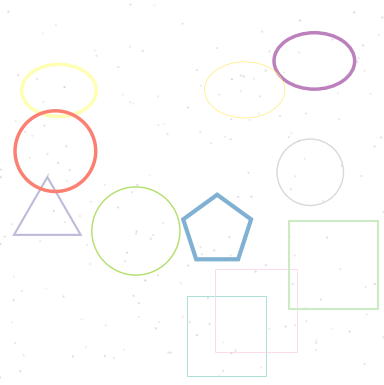[{"shape": "square", "thickness": 0.5, "radius": 0.52, "center": [0.588, 0.128]}, {"shape": "oval", "thickness": 2.5, "radius": 0.48, "center": [0.153, 0.765]}, {"shape": "triangle", "thickness": 1.5, "radius": 0.5, "center": [0.123, 0.44]}, {"shape": "circle", "thickness": 2.5, "radius": 0.52, "center": [0.144, 0.607]}, {"shape": "pentagon", "thickness": 3, "radius": 0.46, "center": [0.564, 0.402]}, {"shape": "circle", "thickness": 1, "radius": 0.57, "center": [0.353, 0.4]}, {"shape": "square", "thickness": 0.5, "radius": 0.53, "center": [0.665, 0.194]}, {"shape": "circle", "thickness": 1, "radius": 0.43, "center": [0.806, 0.553]}, {"shape": "oval", "thickness": 2.5, "radius": 0.52, "center": [0.816, 0.842]}, {"shape": "square", "thickness": 1.5, "radius": 0.57, "center": [0.866, 0.312]}, {"shape": "oval", "thickness": 0.5, "radius": 0.52, "center": [0.635, 0.767]}]